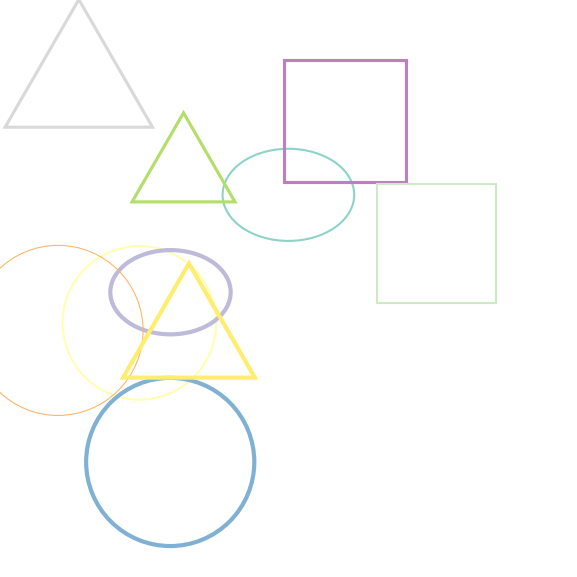[{"shape": "oval", "thickness": 1, "radius": 0.57, "center": [0.499, 0.662]}, {"shape": "circle", "thickness": 1, "radius": 0.66, "center": [0.241, 0.44]}, {"shape": "oval", "thickness": 2, "radius": 0.52, "center": [0.295, 0.493]}, {"shape": "circle", "thickness": 2, "radius": 0.73, "center": [0.295, 0.199]}, {"shape": "circle", "thickness": 0.5, "radius": 0.74, "center": [0.101, 0.427]}, {"shape": "triangle", "thickness": 1.5, "radius": 0.51, "center": [0.318, 0.701]}, {"shape": "triangle", "thickness": 1.5, "radius": 0.74, "center": [0.136, 0.853]}, {"shape": "square", "thickness": 1.5, "radius": 0.53, "center": [0.598, 0.79]}, {"shape": "square", "thickness": 1, "radius": 0.52, "center": [0.756, 0.577]}, {"shape": "triangle", "thickness": 2, "radius": 0.66, "center": [0.327, 0.411]}]